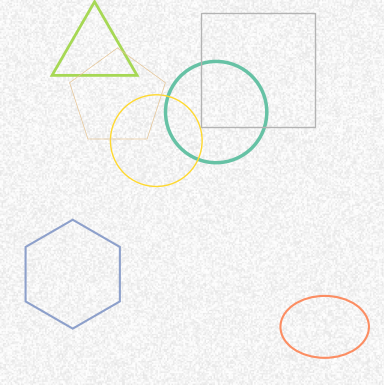[{"shape": "circle", "thickness": 2.5, "radius": 0.66, "center": [0.561, 0.709]}, {"shape": "oval", "thickness": 1.5, "radius": 0.57, "center": [0.843, 0.151]}, {"shape": "hexagon", "thickness": 1.5, "radius": 0.71, "center": [0.189, 0.288]}, {"shape": "triangle", "thickness": 2, "radius": 0.64, "center": [0.246, 0.868]}, {"shape": "circle", "thickness": 1, "radius": 0.6, "center": [0.406, 0.635]}, {"shape": "pentagon", "thickness": 0.5, "radius": 0.65, "center": [0.305, 0.745]}, {"shape": "square", "thickness": 1, "radius": 0.74, "center": [0.669, 0.818]}]